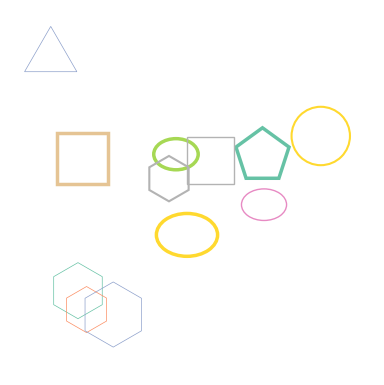[{"shape": "hexagon", "thickness": 0.5, "radius": 0.36, "center": [0.203, 0.245]}, {"shape": "pentagon", "thickness": 2.5, "radius": 0.36, "center": [0.682, 0.596]}, {"shape": "hexagon", "thickness": 0.5, "radius": 0.3, "center": [0.225, 0.196]}, {"shape": "triangle", "thickness": 0.5, "radius": 0.39, "center": [0.132, 0.853]}, {"shape": "hexagon", "thickness": 0.5, "radius": 0.42, "center": [0.294, 0.183]}, {"shape": "oval", "thickness": 1, "radius": 0.29, "center": [0.686, 0.468]}, {"shape": "oval", "thickness": 2.5, "radius": 0.29, "center": [0.457, 0.599]}, {"shape": "circle", "thickness": 1.5, "radius": 0.38, "center": [0.833, 0.647]}, {"shape": "oval", "thickness": 2.5, "radius": 0.4, "center": [0.486, 0.39]}, {"shape": "square", "thickness": 2.5, "radius": 0.33, "center": [0.214, 0.588]}, {"shape": "hexagon", "thickness": 1.5, "radius": 0.29, "center": [0.439, 0.536]}, {"shape": "square", "thickness": 1, "radius": 0.31, "center": [0.546, 0.584]}]